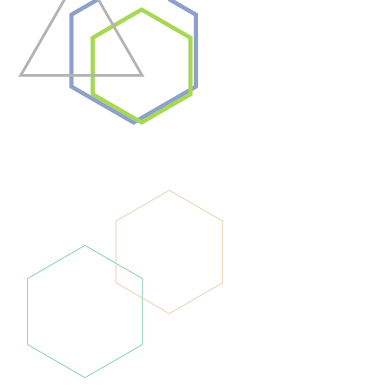[{"shape": "hexagon", "thickness": 0.5, "radius": 0.86, "center": [0.221, 0.191]}, {"shape": "hexagon", "thickness": 3, "radius": 0.93, "center": [0.347, 0.868]}, {"shape": "hexagon", "thickness": 3, "radius": 0.73, "center": [0.368, 0.829]}, {"shape": "hexagon", "thickness": 0.5, "radius": 0.8, "center": [0.44, 0.346]}, {"shape": "triangle", "thickness": 2, "radius": 0.91, "center": [0.211, 0.895]}]